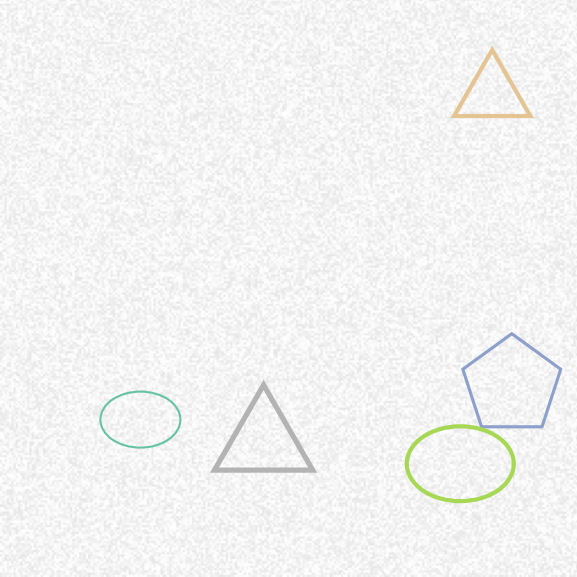[{"shape": "oval", "thickness": 1, "radius": 0.35, "center": [0.243, 0.273]}, {"shape": "pentagon", "thickness": 1.5, "radius": 0.45, "center": [0.886, 0.332]}, {"shape": "oval", "thickness": 2, "radius": 0.46, "center": [0.797, 0.196]}, {"shape": "triangle", "thickness": 2, "radius": 0.38, "center": [0.852, 0.836]}, {"shape": "triangle", "thickness": 2.5, "radius": 0.49, "center": [0.456, 0.234]}]